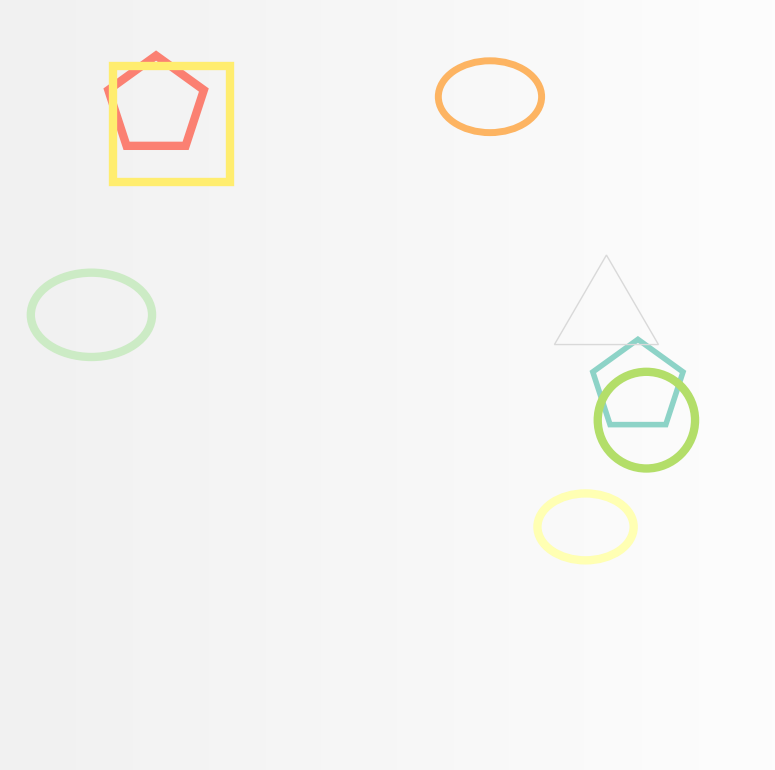[{"shape": "pentagon", "thickness": 2, "radius": 0.31, "center": [0.823, 0.498]}, {"shape": "oval", "thickness": 3, "radius": 0.31, "center": [0.756, 0.316]}, {"shape": "pentagon", "thickness": 3, "radius": 0.32, "center": [0.201, 0.863]}, {"shape": "oval", "thickness": 2.5, "radius": 0.33, "center": [0.632, 0.874]}, {"shape": "circle", "thickness": 3, "radius": 0.31, "center": [0.834, 0.454]}, {"shape": "triangle", "thickness": 0.5, "radius": 0.39, "center": [0.782, 0.591]}, {"shape": "oval", "thickness": 3, "radius": 0.39, "center": [0.118, 0.591]}, {"shape": "square", "thickness": 3, "radius": 0.38, "center": [0.221, 0.839]}]